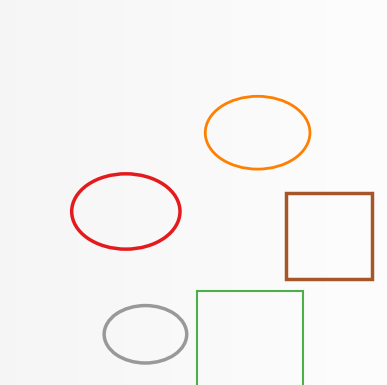[{"shape": "oval", "thickness": 2.5, "radius": 0.7, "center": [0.325, 0.451]}, {"shape": "square", "thickness": 1.5, "radius": 0.69, "center": [0.645, 0.107]}, {"shape": "oval", "thickness": 2, "radius": 0.68, "center": [0.665, 0.655]}, {"shape": "square", "thickness": 2.5, "radius": 0.56, "center": [0.848, 0.387]}, {"shape": "oval", "thickness": 2.5, "radius": 0.53, "center": [0.375, 0.132]}]